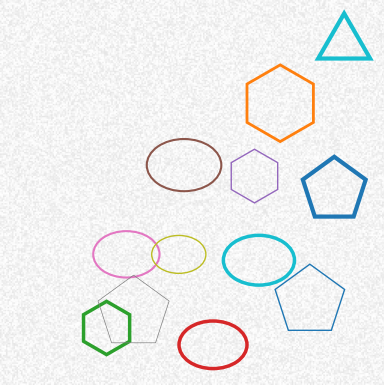[{"shape": "pentagon", "thickness": 3, "radius": 0.43, "center": [0.868, 0.507]}, {"shape": "pentagon", "thickness": 1, "radius": 0.47, "center": [0.805, 0.219]}, {"shape": "hexagon", "thickness": 2, "radius": 0.5, "center": [0.728, 0.732]}, {"shape": "hexagon", "thickness": 2.5, "radius": 0.35, "center": [0.277, 0.148]}, {"shape": "oval", "thickness": 2.5, "radius": 0.44, "center": [0.553, 0.104]}, {"shape": "hexagon", "thickness": 1, "radius": 0.35, "center": [0.661, 0.543]}, {"shape": "oval", "thickness": 1.5, "radius": 0.48, "center": [0.478, 0.571]}, {"shape": "oval", "thickness": 1.5, "radius": 0.43, "center": [0.328, 0.339]}, {"shape": "pentagon", "thickness": 0.5, "radius": 0.49, "center": [0.347, 0.188]}, {"shape": "oval", "thickness": 1, "radius": 0.35, "center": [0.464, 0.339]}, {"shape": "oval", "thickness": 2.5, "radius": 0.46, "center": [0.673, 0.324]}, {"shape": "triangle", "thickness": 3, "radius": 0.39, "center": [0.894, 0.887]}]